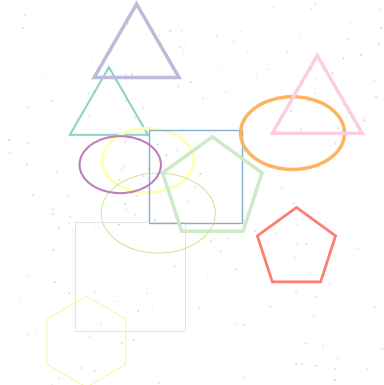[{"shape": "triangle", "thickness": 1.5, "radius": 0.59, "center": [0.283, 0.708]}, {"shape": "oval", "thickness": 2, "radius": 0.59, "center": [0.384, 0.583]}, {"shape": "triangle", "thickness": 2.5, "radius": 0.64, "center": [0.355, 0.862]}, {"shape": "pentagon", "thickness": 2, "radius": 0.53, "center": [0.77, 0.354]}, {"shape": "square", "thickness": 1, "radius": 0.6, "center": [0.507, 0.54]}, {"shape": "oval", "thickness": 2.5, "radius": 0.67, "center": [0.76, 0.654]}, {"shape": "oval", "thickness": 0.5, "radius": 0.74, "center": [0.411, 0.447]}, {"shape": "triangle", "thickness": 2.5, "radius": 0.67, "center": [0.824, 0.721]}, {"shape": "square", "thickness": 0.5, "radius": 0.71, "center": [0.338, 0.282]}, {"shape": "oval", "thickness": 1.5, "radius": 0.53, "center": [0.312, 0.572]}, {"shape": "pentagon", "thickness": 2.5, "radius": 0.68, "center": [0.551, 0.509]}, {"shape": "hexagon", "thickness": 0.5, "radius": 0.59, "center": [0.224, 0.113]}]